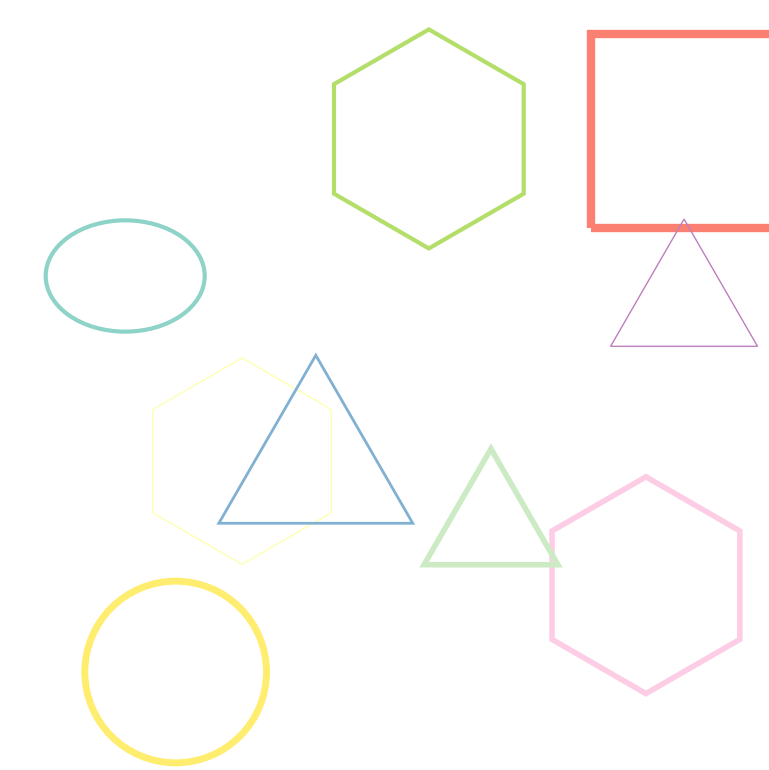[{"shape": "oval", "thickness": 1.5, "radius": 0.52, "center": [0.163, 0.642]}, {"shape": "hexagon", "thickness": 0.5, "radius": 0.67, "center": [0.314, 0.401]}, {"shape": "square", "thickness": 3, "radius": 0.63, "center": [0.894, 0.83]}, {"shape": "triangle", "thickness": 1, "radius": 0.73, "center": [0.41, 0.393]}, {"shape": "hexagon", "thickness": 1.5, "radius": 0.71, "center": [0.557, 0.82]}, {"shape": "hexagon", "thickness": 2, "radius": 0.7, "center": [0.839, 0.24]}, {"shape": "triangle", "thickness": 0.5, "radius": 0.55, "center": [0.888, 0.605]}, {"shape": "triangle", "thickness": 2, "radius": 0.5, "center": [0.638, 0.317]}, {"shape": "circle", "thickness": 2.5, "radius": 0.59, "center": [0.228, 0.127]}]